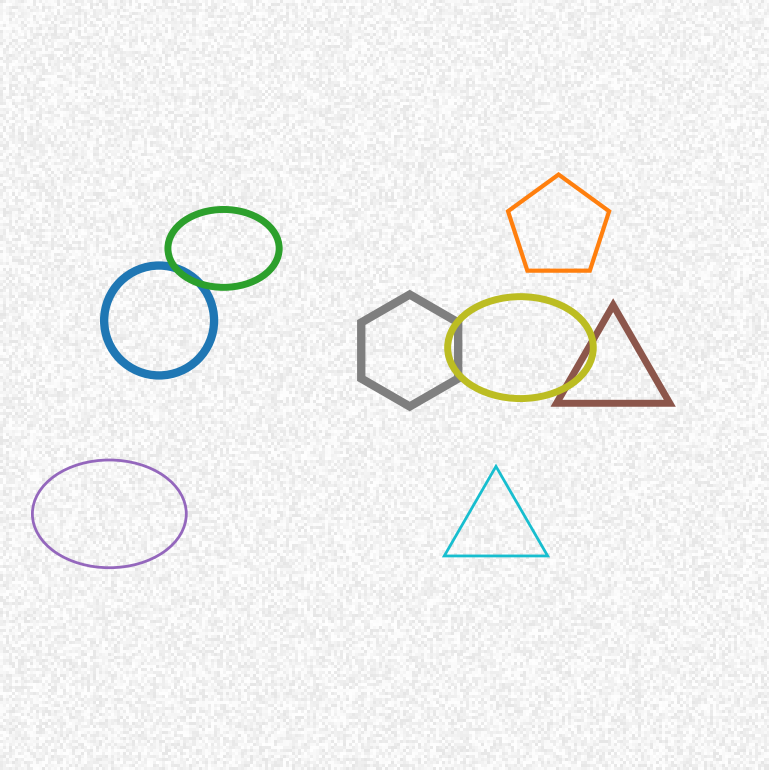[{"shape": "circle", "thickness": 3, "radius": 0.36, "center": [0.207, 0.584]}, {"shape": "pentagon", "thickness": 1.5, "radius": 0.35, "center": [0.725, 0.704]}, {"shape": "oval", "thickness": 2.5, "radius": 0.36, "center": [0.29, 0.677]}, {"shape": "oval", "thickness": 1, "radius": 0.5, "center": [0.142, 0.333]}, {"shape": "triangle", "thickness": 2.5, "radius": 0.42, "center": [0.796, 0.519]}, {"shape": "hexagon", "thickness": 3, "radius": 0.36, "center": [0.532, 0.545]}, {"shape": "oval", "thickness": 2.5, "radius": 0.47, "center": [0.676, 0.549]}, {"shape": "triangle", "thickness": 1, "radius": 0.39, "center": [0.644, 0.317]}]